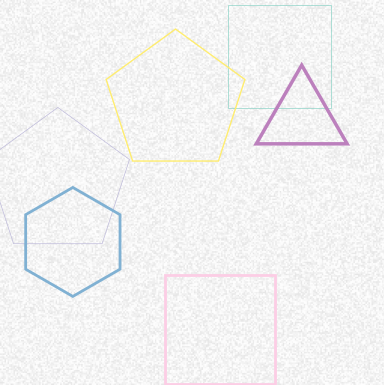[{"shape": "square", "thickness": 0.5, "radius": 0.67, "center": [0.726, 0.854]}, {"shape": "pentagon", "thickness": 0.5, "radius": 0.98, "center": [0.15, 0.525]}, {"shape": "hexagon", "thickness": 2, "radius": 0.71, "center": [0.189, 0.372]}, {"shape": "square", "thickness": 2, "radius": 0.71, "center": [0.572, 0.144]}, {"shape": "triangle", "thickness": 2.5, "radius": 0.68, "center": [0.784, 0.695]}, {"shape": "pentagon", "thickness": 1, "radius": 0.95, "center": [0.456, 0.735]}]